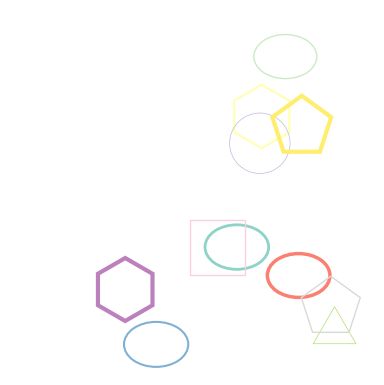[{"shape": "oval", "thickness": 2, "radius": 0.41, "center": [0.615, 0.358]}, {"shape": "hexagon", "thickness": 1.5, "radius": 0.41, "center": [0.68, 0.698]}, {"shape": "circle", "thickness": 0.5, "radius": 0.39, "center": [0.675, 0.628]}, {"shape": "oval", "thickness": 2.5, "radius": 0.41, "center": [0.776, 0.284]}, {"shape": "oval", "thickness": 1.5, "radius": 0.42, "center": [0.406, 0.105]}, {"shape": "triangle", "thickness": 0.5, "radius": 0.32, "center": [0.869, 0.139]}, {"shape": "square", "thickness": 1, "radius": 0.36, "center": [0.565, 0.357]}, {"shape": "pentagon", "thickness": 1, "radius": 0.4, "center": [0.859, 0.202]}, {"shape": "hexagon", "thickness": 3, "radius": 0.41, "center": [0.325, 0.248]}, {"shape": "oval", "thickness": 1, "radius": 0.41, "center": [0.741, 0.853]}, {"shape": "pentagon", "thickness": 3, "radius": 0.4, "center": [0.784, 0.671]}]